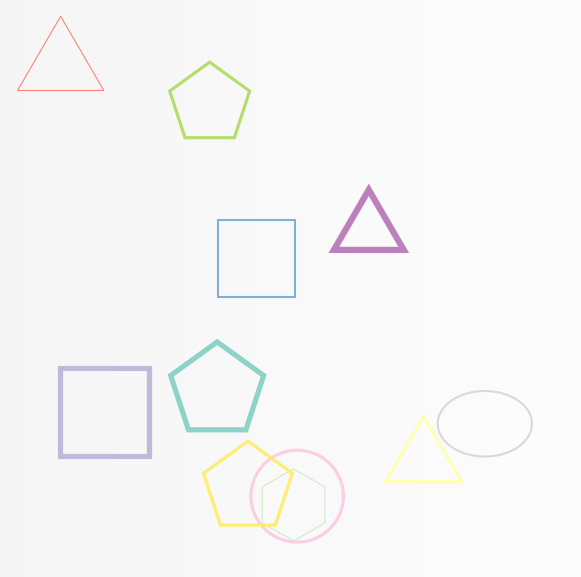[{"shape": "pentagon", "thickness": 2.5, "radius": 0.42, "center": [0.374, 0.323]}, {"shape": "triangle", "thickness": 1.5, "radius": 0.38, "center": [0.729, 0.203]}, {"shape": "square", "thickness": 2.5, "radius": 0.38, "center": [0.18, 0.286]}, {"shape": "triangle", "thickness": 0.5, "radius": 0.43, "center": [0.104, 0.885]}, {"shape": "square", "thickness": 1, "radius": 0.33, "center": [0.442, 0.552]}, {"shape": "pentagon", "thickness": 1.5, "radius": 0.36, "center": [0.361, 0.819]}, {"shape": "circle", "thickness": 1.5, "radius": 0.4, "center": [0.511, 0.14]}, {"shape": "oval", "thickness": 1, "radius": 0.41, "center": [0.834, 0.265]}, {"shape": "triangle", "thickness": 3, "radius": 0.35, "center": [0.635, 0.601]}, {"shape": "hexagon", "thickness": 0.5, "radius": 0.31, "center": [0.505, 0.125]}, {"shape": "pentagon", "thickness": 1.5, "radius": 0.4, "center": [0.427, 0.155]}]